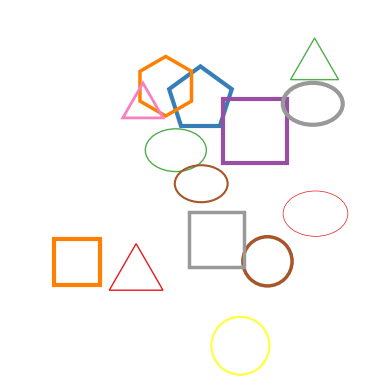[{"shape": "oval", "thickness": 0.5, "radius": 0.42, "center": [0.819, 0.445]}, {"shape": "triangle", "thickness": 1, "radius": 0.4, "center": [0.354, 0.286]}, {"shape": "pentagon", "thickness": 3, "radius": 0.43, "center": [0.521, 0.742]}, {"shape": "oval", "thickness": 1, "radius": 0.4, "center": [0.457, 0.61]}, {"shape": "triangle", "thickness": 1, "radius": 0.36, "center": [0.817, 0.829]}, {"shape": "square", "thickness": 3, "radius": 0.42, "center": [0.663, 0.659]}, {"shape": "square", "thickness": 3, "radius": 0.3, "center": [0.2, 0.32]}, {"shape": "hexagon", "thickness": 2.5, "radius": 0.39, "center": [0.43, 0.776]}, {"shape": "circle", "thickness": 1.5, "radius": 0.38, "center": [0.624, 0.102]}, {"shape": "circle", "thickness": 2.5, "radius": 0.32, "center": [0.695, 0.321]}, {"shape": "oval", "thickness": 1.5, "radius": 0.34, "center": [0.523, 0.523]}, {"shape": "triangle", "thickness": 2, "radius": 0.3, "center": [0.371, 0.724]}, {"shape": "square", "thickness": 2.5, "radius": 0.36, "center": [0.564, 0.377]}, {"shape": "oval", "thickness": 3, "radius": 0.39, "center": [0.812, 0.73]}]